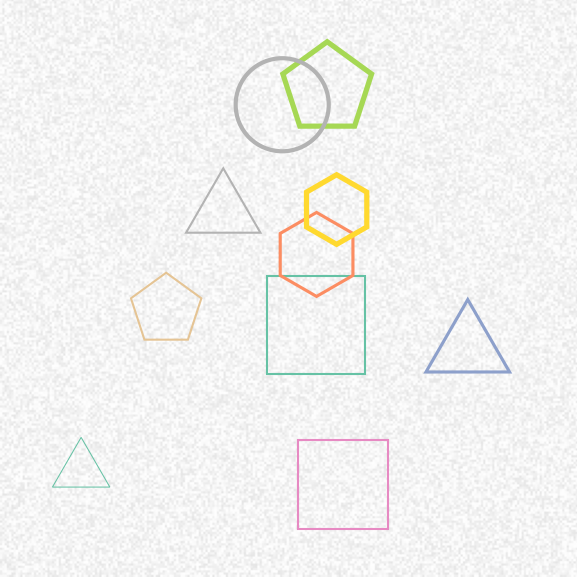[{"shape": "square", "thickness": 1, "radius": 0.42, "center": [0.548, 0.436]}, {"shape": "triangle", "thickness": 0.5, "radius": 0.29, "center": [0.141, 0.184]}, {"shape": "hexagon", "thickness": 1.5, "radius": 0.36, "center": [0.548, 0.559]}, {"shape": "triangle", "thickness": 1.5, "radius": 0.42, "center": [0.81, 0.397]}, {"shape": "square", "thickness": 1, "radius": 0.39, "center": [0.593, 0.16]}, {"shape": "pentagon", "thickness": 2.5, "radius": 0.4, "center": [0.567, 0.846]}, {"shape": "hexagon", "thickness": 2.5, "radius": 0.3, "center": [0.583, 0.636]}, {"shape": "pentagon", "thickness": 1, "radius": 0.32, "center": [0.288, 0.463]}, {"shape": "circle", "thickness": 2, "radius": 0.4, "center": [0.489, 0.818]}, {"shape": "triangle", "thickness": 1, "radius": 0.37, "center": [0.387, 0.633]}]